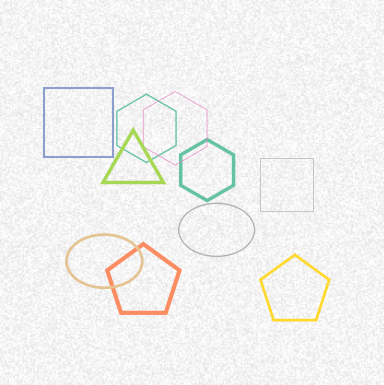[{"shape": "hexagon", "thickness": 1, "radius": 0.44, "center": [0.38, 0.667]}, {"shape": "hexagon", "thickness": 2.5, "radius": 0.4, "center": [0.538, 0.558]}, {"shape": "pentagon", "thickness": 3, "radius": 0.49, "center": [0.372, 0.267]}, {"shape": "square", "thickness": 1.5, "radius": 0.45, "center": [0.203, 0.682]}, {"shape": "hexagon", "thickness": 0.5, "radius": 0.48, "center": [0.455, 0.667]}, {"shape": "triangle", "thickness": 2.5, "radius": 0.45, "center": [0.346, 0.571]}, {"shape": "pentagon", "thickness": 2, "radius": 0.47, "center": [0.766, 0.244]}, {"shape": "oval", "thickness": 2, "radius": 0.49, "center": [0.271, 0.322]}, {"shape": "oval", "thickness": 1, "radius": 0.49, "center": [0.563, 0.403]}, {"shape": "square", "thickness": 0.5, "radius": 0.34, "center": [0.744, 0.52]}]